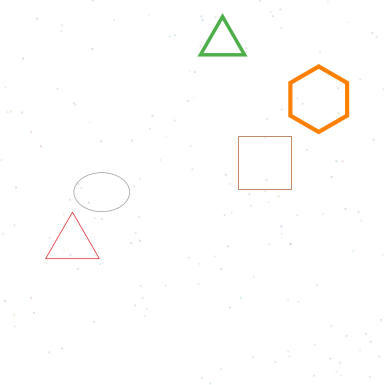[{"shape": "triangle", "thickness": 0.5, "radius": 0.4, "center": [0.188, 0.368]}, {"shape": "triangle", "thickness": 2.5, "radius": 0.33, "center": [0.578, 0.891]}, {"shape": "hexagon", "thickness": 3, "radius": 0.43, "center": [0.828, 0.742]}, {"shape": "square", "thickness": 0.5, "radius": 0.35, "center": [0.687, 0.577]}, {"shape": "oval", "thickness": 0.5, "radius": 0.36, "center": [0.264, 0.501]}]